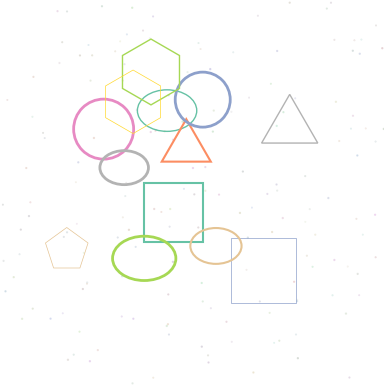[{"shape": "oval", "thickness": 1, "radius": 0.39, "center": [0.434, 0.713]}, {"shape": "square", "thickness": 1.5, "radius": 0.38, "center": [0.452, 0.448]}, {"shape": "triangle", "thickness": 1.5, "radius": 0.37, "center": [0.484, 0.617]}, {"shape": "circle", "thickness": 2, "radius": 0.36, "center": [0.527, 0.741]}, {"shape": "square", "thickness": 0.5, "radius": 0.42, "center": [0.684, 0.297]}, {"shape": "circle", "thickness": 2, "radius": 0.39, "center": [0.269, 0.665]}, {"shape": "hexagon", "thickness": 1, "radius": 0.43, "center": [0.392, 0.813]}, {"shape": "oval", "thickness": 2, "radius": 0.41, "center": [0.375, 0.329]}, {"shape": "hexagon", "thickness": 0.5, "radius": 0.41, "center": [0.346, 0.736]}, {"shape": "oval", "thickness": 1.5, "radius": 0.33, "center": [0.561, 0.361]}, {"shape": "pentagon", "thickness": 0.5, "radius": 0.29, "center": [0.173, 0.351]}, {"shape": "oval", "thickness": 2, "radius": 0.32, "center": [0.323, 0.565]}, {"shape": "triangle", "thickness": 1, "radius": 0.42, "center": [0.752, 0.671]}]